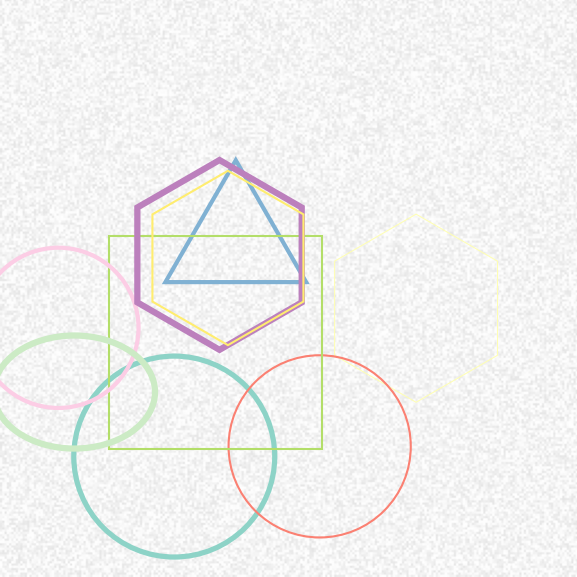[{"shape": "circle", "thickness": 2.5, "radius": 0.87, "center": [0.302, 0.209]}, {"shape": "hexagon", "thickness": 0.5, "radius": 0.81, "center": [0.72, 0.465]}, {"shape": "circle", "thickness": 1, "radius": 0.79, "center": [0.554, 0.226]}, {"shape": "triangle", "thickness": 2, "radius": 0.7, "center": [0.408, 0.581]}, {"shape": "square", "thickness": 1, "radius": 0.92, "center": [0.373, 0.405]}, {"shape": "circle", "thickness": 2, "radius": 0.69, "center": [0.101, 0.431]}, {"shape": "hexagon", "thickness": 3, "radius": 0.82, "center": [0.38, 0.558]}, {"shape": "oval", "thickness": 3, "radius": 0.7, "center": [0.129, 0.32]}, {"shape": "hexagon", "thickness": 1, "radius": 0.75, "center": [0.395, 0.552]}]